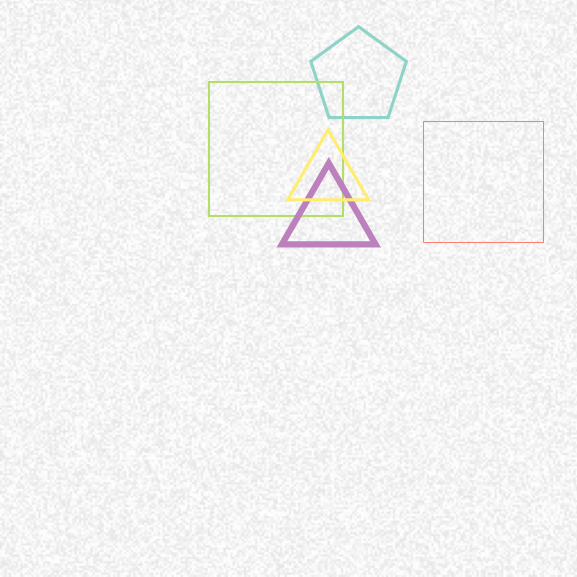[{"shape": "pentagon", "thickness": 1.5, "radius": 0.43, "center": [0.621, 0.866]}, {"shape": "square", "thickness": 0.5, "radius": 0.52, "center": [0.836, 0.684]}, {"shape": "square", "thickness": 1, "radius": 0.58, "center": [0.478, 0.741]}, {"shape": "triangle", "thickness": 3, "radius": 0.47, "center": [0.569, 0.623]}, {"shape": "triangle", "thickness": 1.5, "radius": 0.4, "center": [0.568, 0.694]}]